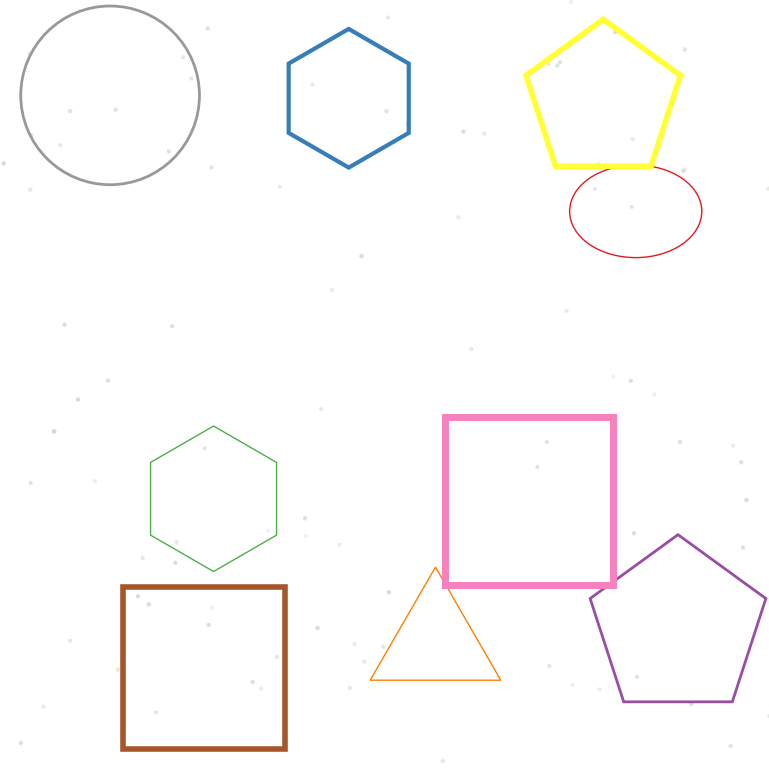[{"shape": "oval", "thickness": 0.5, "radius": 0.43, "center": [0.826, 0.726]}, {"shape": "hexagon", "thickness": 1.5, "radius": 0.45, "center": [0.453, 0.872]}, {"shape": "hexagon", "thickness": 0.5, "radius": 0.47, "center": [0.277, 0.352]}, {"shape": "pentagon", "thickness": 1, "radius": 0.6, "center": [0.881, 0.186]}, {"shape": "triangle", "thickness": 0.5, "radius": 0.49, "center": [0.566, 0.166]}, {"shape": "pentagon", "thickness": 2, "radius": 0.53, "center": [0.783, 0.869]}, {"shape": "square", "thickness": 2, "radius": 0.53, "center": [0.265, 0.132]}, {"shape": "square", "thickness": 2.5, "radius": 0.55, "center": [0.687, 0.35]}, {"shape": "circle", "thickness": 1, "radius": 0.58, "center": [0.143, 0.876]}]